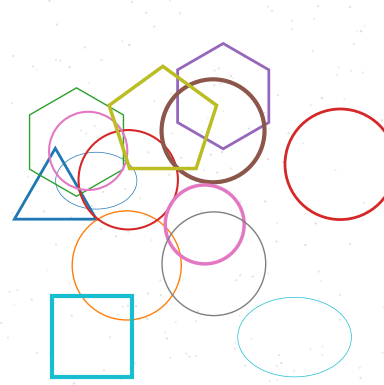[{"shape": "triangle", "thickness": 2, "radius": 0.61, "center": [0.144, 0.492]}, {"shape": "oval", "thickness": 0.5, "radius": 0.53, "center": [0.25, 0.531]}, {"shape": "circle", "thickness": 1, "radius": 0.71, "center": [0.329, 0.311]}, {"shape": "hexagon", "thickness": 1, "radius": 0.7, "center": [0.199, 0.631]}, {"shape": "circle", "thickness": 1.5, "radius": 0.65, "center": [0.333, 0.533]}, {"shape": "circle", "thickness": 2, "radius": 0.72, "center": [0.884, 0.573]}, {"shape": "hexagon", "thickness": 2, "radius": 0.68, "center": [0.58, 0.75]}, {"shape": "circle", "thickness": 3, "radius": 0.67, "center": [0.553, 0.66]}, {"shape": "circle", "thickness": 2.5, "radius": 0.51, "center": [0.532, 0.417]}, {"shape": "circle", "thickness": 1.5, "radius": 0.51, "center": [0.229, 0.608]}, {"shape": "circle", "thickness": 1, "radius": 0.67, "center": [0.556, 0.315]}, {"shape": "pentagon", "thickness": 2.5, "radius": 0.73, "center": [0.423, 0.681]}, {"shape": "square", "thickness": 3, "radius": 0.52, "center": [0.239, 0.126]}, {"shape": "oval", "thickness": 0.5, "radius": 0.74, "center": [0.765, 0.124]}]